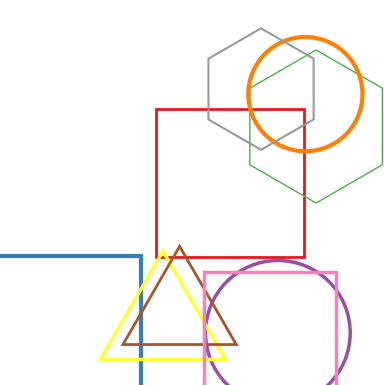[{"shape": "square", "thickness": 2, "radius": 0.96, "center": [0.597, 0.525]}, {"shape": "square", "thickness": 3, "radius": 0.95, "center": [0.176, 0.144]}, {"shape": "hexagon", "thickness": 1, "radius": 0.99, "center": [0.821, 0.671]}, {"shape": "circle", "thickness": 2.5, "radius": 0.94, "center": [0.722, 0.135]}, {"shape": "circle", "thickness": 3, "radius": 0.74, "center": [0.793, 0.755]}, {"shape": "triangle", "thickness": 2.5, "radius": 0.94, "center": [0.423, 0.16]}, {"shape": "triangle", "thickness": 2, "radius": 0.85, "center": [0.467, 0.19]}, {"shape": "square", "thickness": 2.5, "radius": 0.86, "center": [0.7, 0.122]}, {"shape": "hexagon", "thickness": 1.5, "radius": 0.79, "center": [0.678, 0.769]}]